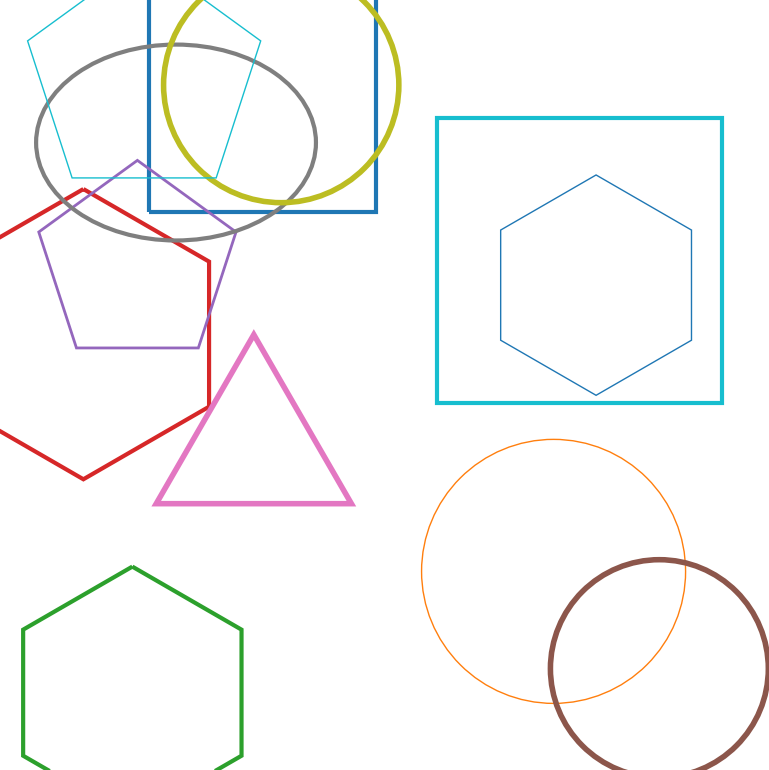[{"shape": "square", "thickness": 1.5, "radius": 0.74, "center": [0.341, 0.873]}, {"shape": "hexagon", "thickness": 0.5, "radius": 0.72, "center": [0.774, 0.63]}, {"shape": "circle", "thickness": 0.5, "radius": 0.86, "center": [0.719, 0.258]}, {"shape": "hexagon", "thickness": 1.5, "radius": 0.82, "center": [0.172, 0.1]}, {"shape": "hexagon", "thickness": 1.5, "radius": 0.94, "center": [0.108, 0.566]}, {"shape": "pentagon", "thickness": 1, "radius": 0.67, "center": [0.178, 0.657]}, {"shape": "circle", "thickness": 2, "radius": 0.71, "center": [0.856, 0.132]}, {"shape": "triangle", "thickness": 2, "radius": 0.73, "center": [0.33, 0.419]}, {"shape": "oval", "thickness": 1.5, "radius": 0.91, "center": [0.229, 0.815]}, {"shape": "circle", "thickness": 2, "radius": 0.76, "center": [0.365, 0.89]}, {"shape": "pentagon", "thickness": 0.5, "radius": 0.8, "center": [0.187, 0.898]}, {"shape": "square", "thickness": 1.5, "radius": 0.93, "center": [0.752, 0.662]}]